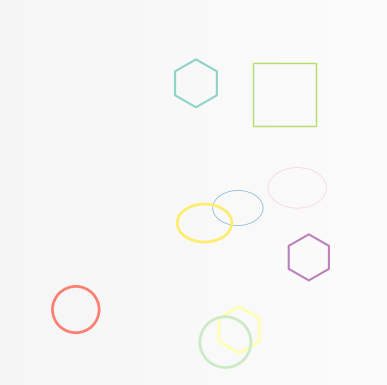[{"shape": "hexagon", "thickness": 1.5, "radius": 0.31, "center": [0.506, 0.784]}, {"shape": "hexagon", "thickness": 2, "radius": 0.3, "center": [0.617, 0.143]}, {"shape": "circle", "thickness": 2, "radius": 0.3, "center": [0.196, 0.196]}, {"shape": "oval", "thickness": 0.5, "radius": 0.32, "center": [0.614, 0.46]}, {"shape": "square", "thickness": 1, "radius": 0.41, "center": [0.735, 0.754]}, {"shape": "oval", "thickness": 0.5, "radius": 0.38, "center": [0.767, 0.512]}, {"shape": "hexagon", "thickness": 1.5, "radius": 0.3, "center": [0.797, 0.332]}, {"shape": "circle", "thickness": 2, "radius": 0.33, "center": [0.582, 0.111]}, {"shape": "oval", "thickness": 2, "radius": 0.35, "center": [0.528, 0.421]}]